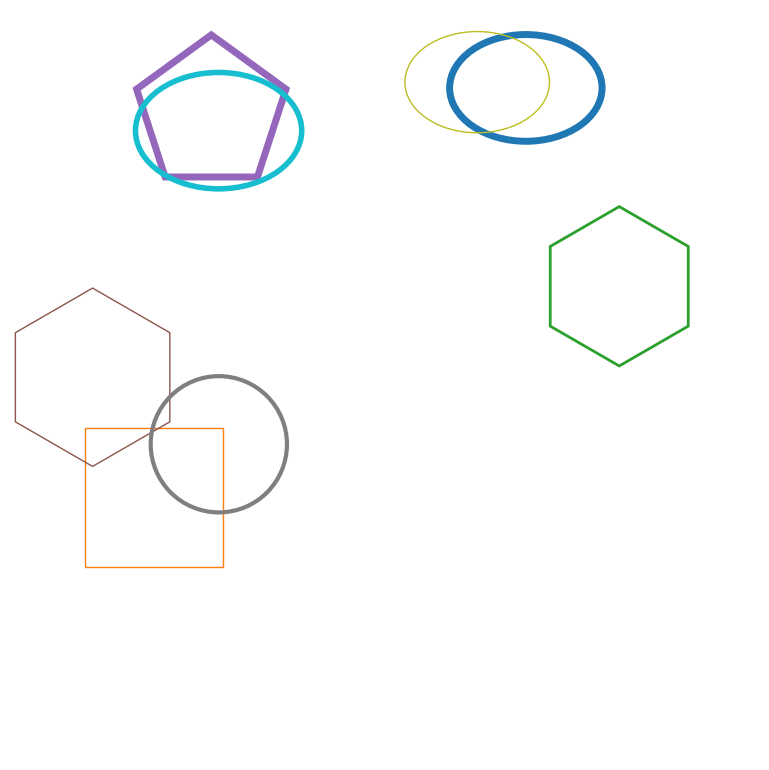[{"shape": "oval", "thickness": 2.5, "radius": 0.5, "center": [0.683, 0.886]}, {"shape": "square", "thickness": 0.5, "radius": 0.45, "center": [0.2, 0.353]}, {"shape": "hexagon", "thickness": 1, "radius": 0.52, "center": [0.804, 0.628]}, {"shape": "pentagon", "thickness": 2.5, "radius": 0.51, "center": [0.274, 0.853]}, {"shape": "hexagon", "thickness": 0.5, "radius": 0.58, "center": [0.12, 0.51]}, {"shape": "circle", "thickness": 1.5, "radius": 0.44, "center": [0.284, 0.423]}, {"shape": "oval", "thickness": 0.5, "radius": 0.47, "center": [0.62, 0.893]}, {"shape": "oval", "thickness": 2, "radius": 0.54, "center": [0.284, 0.83]}]